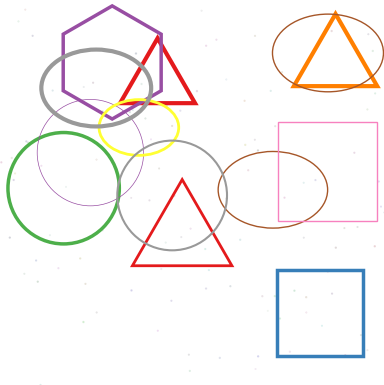[{"shape": "triangle", "thickness": 2, "radius": 0.75, "center": [0.473, 0.384]}, {"shape": "triangle", "thickness": 3, "radius": 0.56, "center": [0.409, 0.788]}, {"shape": "square", "thickness": 2.5, "radius": 0.56, "center": [0.831, 0.187]}, {"shape": "circle", "thickness": 2.5, "radius": 0.72, "center": [0.165, 0.511]}, {"shape": "hexagon", "thickness": 2.5, "radius": 0.73, "center": [0.291, 0.838]}, {"shape": "circle", "thickness": 0.5, "radius": 0.69, "center": [0.235, 0.604]}, {"shape": "triangle", "thickness": 3, "radius": 0.62, "center": [0.871, 0.839]}, {"shape": "oval", "thickness": 2, "radius": 0.52, "center": [0.361, 0.669]}, {"shape": "oval", "thickness": 1, "radius": 0.71, "center": [0.709, 0.507]}, {"shape": "oval", "thickness": 1, "radius": 0.72, "center": [0.852, 0.862]}, {"shape": "square", "thickness": 1, "radius": 0.65, "center": [0.85, 0.554]}, {"shape": "oval", "thickness": 3, "radius": 0.71, "center": [0.25, 0.771]}, {"shape": "circle", "thickness": 1.5, "radius": 0.71, "center": [0.447, 0.492]}]